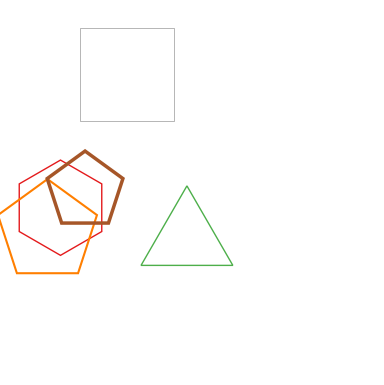[{"shape": "hexagon", "thickness": 1, "radius": 0.62, "center": [0.157, 0.46]}, {"shape": "triangle", "thickness": 1, "radius": 0.69, "center": [0.486, 0.38]}, {"shape": "pentagon", "thickness": 1.5, "radius": 0.68, "center": [0.123, 0.4]}, {"shape": "pentagon", "thickness": 2.5, "radius": 0.52, "center": [0.221, 0.504]}, {"shape": "square", "thickness": 0.5, "radius": 0.61, "center": [0.33, 0.807]}]